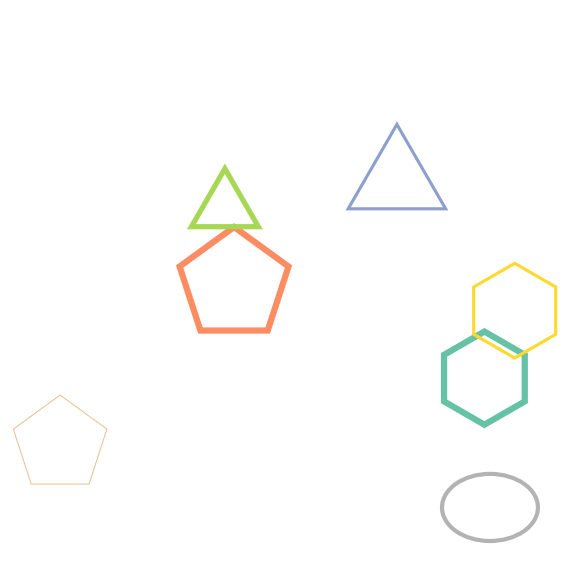[{"shape": "hexagon", "thickness": 3, "radius": 0.4, "center": [0.839, 0.344]}, {"shape": "pentagon", "thickness": 3, "radius": 0.5, "center": [0.405, 0.507]}, {"shape": "triangle", "thickness": 1.5, "radius": 0.49, "center": [0.687, 0.686]}, {"shape": "triangle", "thickness": 2.5, "radius": 0.33, "center": [0.389, 0.64]}, {"shape": "hexagon", "thickness": 1.5, "radius": 0.41, "center": [0.891, 0.461]}, {"shape": "pentagon", "thickness": 0.5, "radius": 0.43, "center": [0.104, 0.23]}, {"shape": "oval", "thickness": 2, "radius": 0.42, "center": [0.848, 0.12]}]